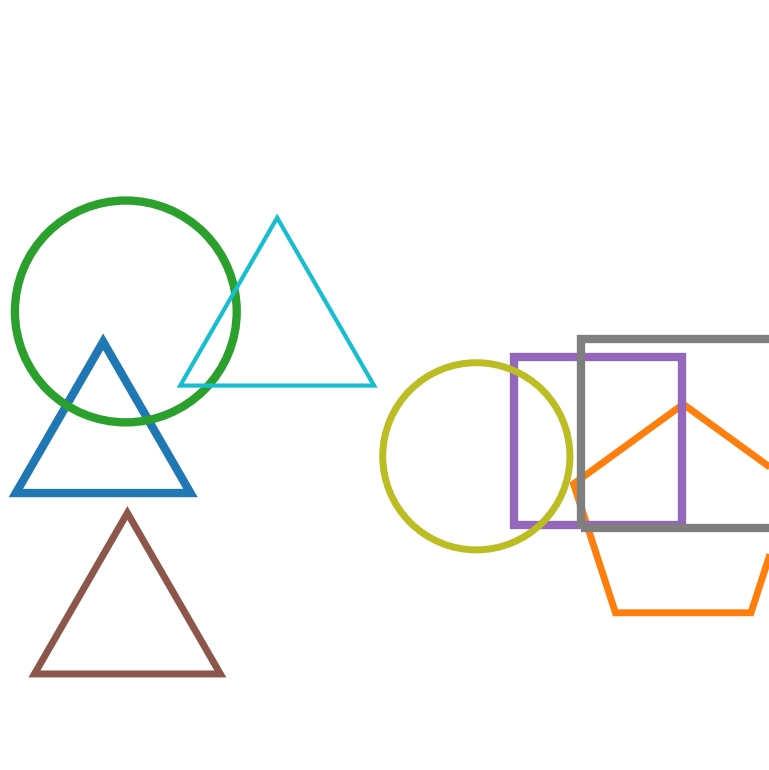[{"shape": "triangle", "thickness": 3, "radius": 0.65, "center": [0.134, 0.425]}, {"shape": "pentagon", "thickness": 2.5, "radius": 0.75, "center": [0.887, 0.325]}, {"shape": "circle", "thickness": 3, "radius": 0.72, "center": [0.163, 0.596]}, {"shape": "square", "thickness": 3, "radius": 0.55, "center": [0.776, 0.427]}, {"shape": "triangle", "thickness": 2.5, "radius": 0.7, "center": [0.165, 0.194]}, {"shape": "square", "thickness": 3, "radius": 0.61, "center": [0.878, 0.437]}, {"shape": "circle", "thickness": 2.5, "radius": 0.61, "center": [0.619, 0.407]}, {"shape": "triangle", "thickness": 1.5, "radius": 0.73, "center": [0.36, 0.572]}]